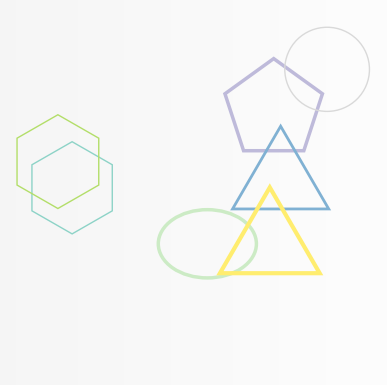[{"shape": "hexagon", "thickness": 1, "radius": 0.6, "center": [0.186, 0.512]}, {"shape": "pentagon", "thickness": 2.5, "radius": 0.66, "center": [0.706, 0.716]}, {"shape": "triangle", "thickness": 2, "radius": 0.72, "center": [0.724, 0.529]}, {"shape": "hexagon", "thickness": 1, "radius": 0.61, "center": [0.149, 0.58]}, {"shape": "circle", "thickness": 1, "radius": 0.55, "center": [0.844, 0.82]}, {"shape": "oval", "thickness": 2.5, "radius": 0.63, "center": [0.535, 0.367]}, {"shape": "triangle", "thickness": 3, "radius": 0.74, "center": [0.696, 0.365]}]